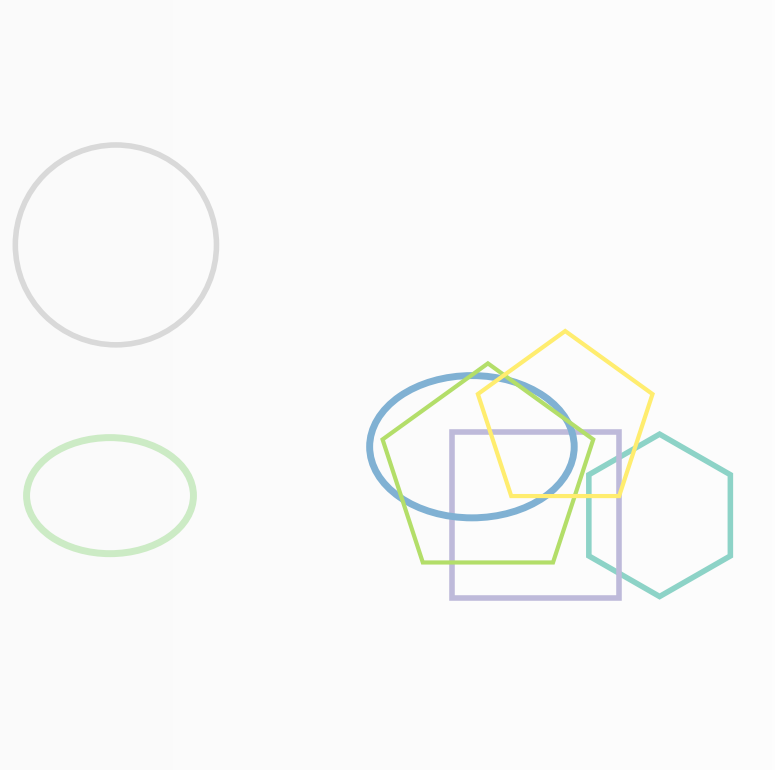[{"shape": "hexagon", "thickness": 2, "radius": 0.53, "center": [0.851, 0.331]}, {"shape": "square", "thickness": 2, "radius": 0.54, "center": [0.691, 0.331]}, {"shape": "oval", "thickness": 2.5, "radius": 0.66, "center": [0.609, 0.42]}, {"shape": "pentagon", "thickness": 1.5, "radius": 0.71, "center": [0.63, 0.385]}, {"shape": "circle", "thickness": 2, "radius": 0.65, "center": [0.15, 0.682]}, {"shape": "oval", "thickness": 2.5, "radius": 0.54, "center": [0.142, 0.356]}, {"shape": "pentagon", "thickness": 1.5, "radius": 0.59, "center": [0.729, 0.452]}]